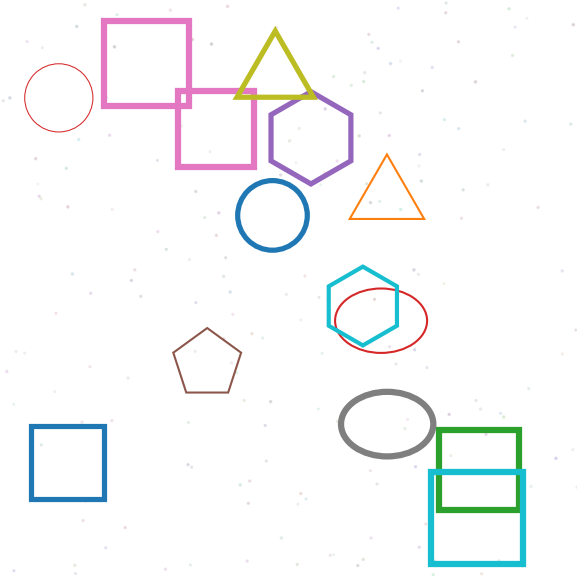[{"shape": "circle", "thickness": 2.5, "radius": 0.3, "center": [0.472, 0.626]}, {"shape": "square", "thickness": 2.5, "radius": 0.31, "center": [0.117, 0.198]}, {"shape": "triangle", "thickness": 1, "radius": 0.37, "center": [0.67, 0.657]}, {"shape": "square", "thickness": 3, "radius": 0.34, "center": [0.83, 0.185]}, {"shape": "circle", "thickness": 0.5, "radius": 0.3, "center": [0.102, 0.83]}, {"shape": "oval", "thickness": 1, "radius": 0.4, "center": [0.66, 0.444]}, {"shape": "hexagon", "thickness": 2.5, "radius": 0.4, "center": [0.538, 0.76]}, {"shape": "pentagon", "thickness": 1, "radius": 0.31, "center": [0.359, 0.369]}, {"shape": "square", "thickness": 3, "radius": 0.33, "center": [0.374, 0.775]}, {"shape": "square", "thickness": 3, "radius": 0.37, "center": [0.254, 0.889]}, {"shape": "oval", "thickness": 3, "radius": 0.4, "center": [0.67, 0.265]}, {"shape": "triangle", "thickness": 2.5, "radius": 0.38, "center": [0.477, 0.869]}, {"shape": "square", "thickness": 3, "radius": 0.39, "center": [0.826, 0.102]}, {"shape": "hexagon", "thickness": 2, "radius": 0.34, "center": [0.628, 0.469]}]